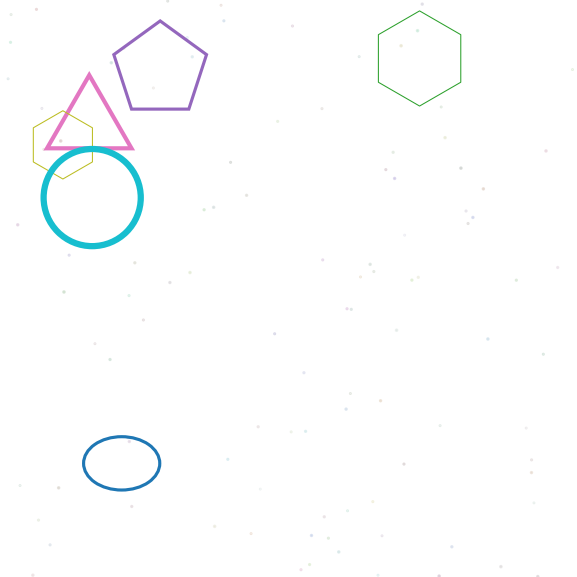[{"shape": "oval", "thickness": 1.5, "radius": 0.33, "center": [0.211, 0.197]}, {"shape": "hexagon", "thickness": 0.5, "radius": 0.41, "center": [0.727, 0.898]}, {"shape": "pentagon", "thickness": 1.5, "radius": 0.42, "center": [0.277, 0.878]}, {"shape": "triangle", "thickness": 2, "radius": 0.42, "center": [0.155, 0.785]}, {"shape": "hexagon", "thickness": 0.5, "radius": 0.3, "center": [0.109, 0.748]}, {"shape": "circle", "thickness": 3, "radius": 0.42, "center": [0.16, 0.657]}]